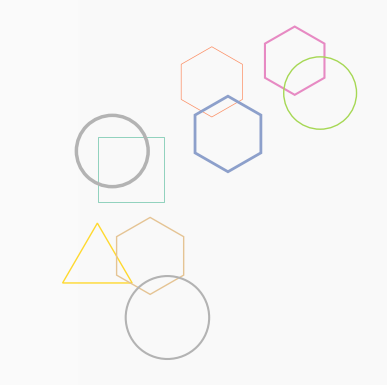[{"shape": "square", "thickness": 0.5, "radius": 0.42, "center": [0.338, 0.56]}, {"shape": "hexagon", "thickness": 0.5, "radius": 0.46, "center": [0.547, 0.787]}, {"shape": "hexagon", "thickness": 2, "radius": 0.49, "center": [0.588, 0.652]}, {"shape": "hexagon", "thickness": 1.5, "radius": 0.44, "center": [0.761, 0.842]}, {"shape": "circle", "thickness": 1, "radius": 0.47, "center": [0.826, 0.758]}, {"shape": "triangle", "thickness": 1, "radius": 0.52, "center": [0.251, 0.317]}, {"shape": "hexagon", "thickness": 1, "radius": 0.5, "center": [0.387, 0.335]}, {"shape": "circle", "thickness": 2.5, "radius": 0.46, "center": [0.29, 0.608]}, {"shape": "circle", "thickness": 1.5, "radius": 0.54, "center": [0.432, 0.175]}]